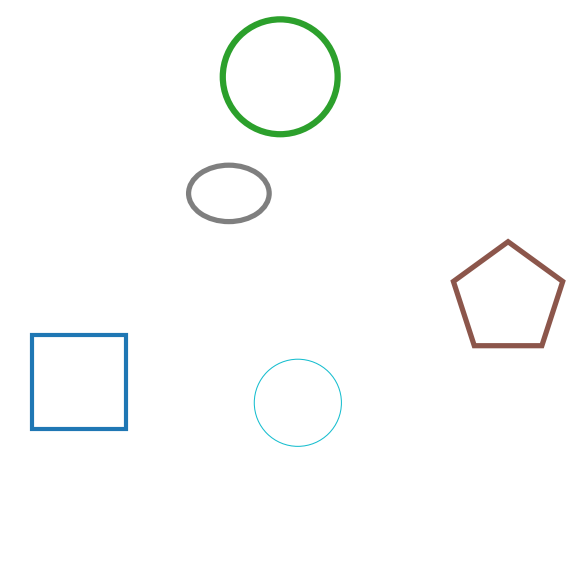[{"shape": "square", "thickness": 2, "radius": 0.41, "center": [0.136, 0.338]}, {"shape": "circle", "thickness": 3, "radius": 0.5, "center": [0.485, 0.866]}, {"shape": "pentagon", "thickness": 2.5, "radius": 0.5, "center": [0.88, 0.481]}, {"shape": "oval", "thickness": 2.5, "radius": 0.35, "center": [0.396, 0.664]}, {"shape": "circle", "thickness": 0.5, "radius": 0.38, "center": [0.516, 0.302]}]